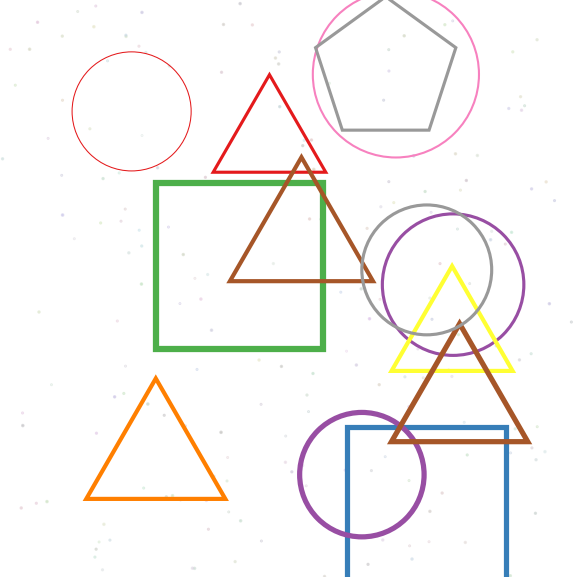[{"shape": "triangle", "thickness": 1.5, "radius": 0.56, "center": [0.467, 0.757]}, {"shape": "circle", "thickness": 0.5, "radius": 0.52, "center": [0.228, 0.806]}, {"shape": "square", "thickness": 2.5, "radius": 0.69, "center": [0.739, 0.122]}, {"shape": "square", "thickness": 3, "radius": 0.72, "center": [0.415, 0.539]}, {"shape": "circle", "thickness": 1.5, "radius": 0.61, "center": [0.785, 0.506]}, {"shape": "circle", "thickness": 2.5, "radius": 0.54, "center": [0.627, 0.177]}, {"shape": "triangle", "thickness": 2, "radius": 0.7, "center": [0.27, 0.205]}, {"shape": "triangle", "thickness": 2, "radius": 0.61, "center": [0.783, 0.417]}, {"shape": "triangle", "thickness": 2.5, "radius": 0.68, "center": [0.796, 0.302]}, {"shape": "triangle", "thickness": 2, "radius": 0.72, "center": [0.522, 0.584]}, {"shape": "circle", "thickness": 1, "radius": 0.72, "center": [0.686, 0.87]}, {"shape": "circle", "thickness": 1.5, "radius": 0.56, "center": [0.739, 0.532]}, {"shape": "pentagon", "thickness": 1.5, "radius": 0.64, "center": [0.668, 0.877]}]